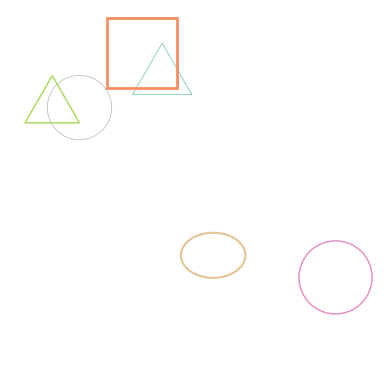[{"shape": "triangle", "thickness": 0.5, "radius": 0.45, "center": [0.421, 0.799]}, {"shape": "square", "thickness": 2, "radius": 0.45, "center": [0.369, 0.861]}, {"shape": "circle", "thickness": 1, "radius": 0.48, "center": [0.871, 0.279]}, {"shape": "triangle", "thickness": 1, "radius": 0.41, "center": [0.136, 0.722]}, {"shape": "oval", "thickness": 1.5, "radius": 0.42, "center": [0.554, 0.337]}, {"shape": "circle", "thickness": 0.5, "radius": 0.42, "center": [0.206, 0.721]}]